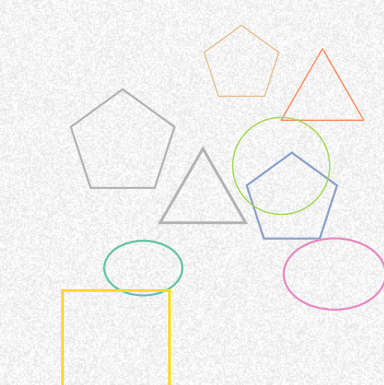[{"shape": "oval", "thickness": 1.5, "radius": 0.51, "center": [0.372, 0.304]}, {"shape": "triangle", "thickness": 1, "radius": 0.62, "center": [0.838, 0.75]}, {"shape": "pentagon", "thickness": 1.5, "radius": 0.62, "center": [0.758, 0.48]}, {"shape": "oval", "thickness": 1.5, "radius": 0.66, "center": [0.869, 0.288]}, {"shape": "circle", "thickness": 1, "radius": 0.63, "center": [0.73, 0.569]}, {"shape": "square", "thickness": 2, "radius": 0.7, "center": [0.3, 0.107]}, {"shape": "pentagon", "thickness": 1, "radius": 0.51, "center": [0.627, 0.832]}, {"shape": "triangle", "thickness": 2, "radius": 0.64, "center": [0.527, 0.486]}, {"shape": "pentagon", "thickness": 1.5, "radius": 0.71, "center": [0.319, 0.627]}]